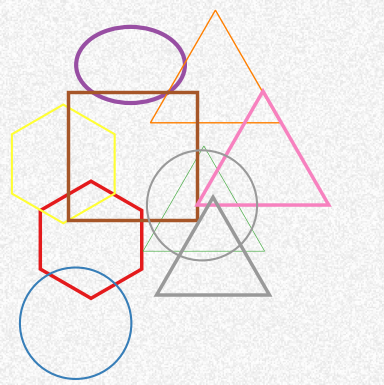[{"shape": "hexagon", "thickness": 2.5, "radius": 0.76, "center": [0.236, 0.377]}, {"shape": "circle", "thickness": 1.5, "radius": 0.72, "center": [0.196, 0.16]}, {"shape": "triangle", "thickness": 0.5, "radius": 0.91, "center": [0.53, 0.439]}, {"shape": "oval", "thickness": 3, "radius": 0.71, "center": [0.339, 0.831]}, {"shape": "triangle", "thickness": 1, "radius": 0.98, "center": [0.56, 0.779]}, {"shape": "hexagon", "thickness": 1.5, "radius": 0.77, "center": [0.164, 0.574]}, {"shape": "square", "thickness": 2.5, "radius": 0.84, "center": [0.344, 0.595]}, {"shape": "triangle", "thickness": 2.5, "radius": 0.99, "center": [0.683, 0.566]}, {"shape": "circle", "thickness": 1.5, "radius": 0.72, "center": [0.525, 0.467]}, {"shape": "triangle", "thickness": 2.5, "radius": 0.85, "center": [0.553, 0.318]}]